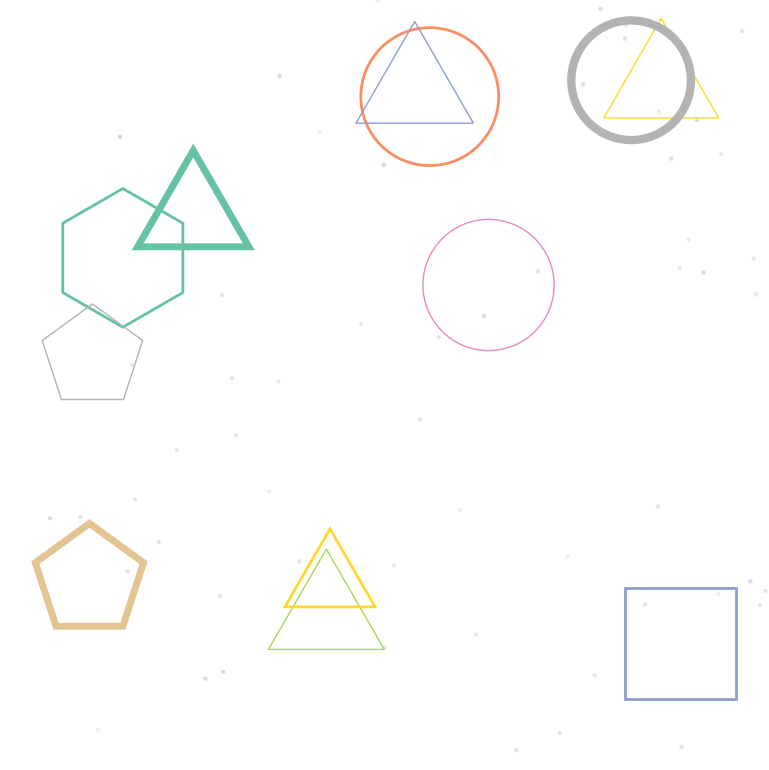[{"shape": "triangle", "thickness": 2.5, "radius": 0.42, "center": [0.251, 0.721]}, {"shape": "hexagon", "thickness": 1, "radius": 0.45, "center": [0.16, 0.665]}, {"shape": "circle", "thickness": 1, "radius": 0.45, "center": [0.558, 0.874]}, {"shape": "triangle", "thickness": 0.5, "radius": 0.44, "center": [0.539, 0.884]}, {"shape": "square", "thickness": 1, "radius": 0.36, "center": [0.884, 0.164]}, {"shape": "circle", "thickness": 0.5, "radius": 0.43, "center": [0.634, 0.63]}, {"shape": "triangle", "thickness": 0.5, "radius": 0.43, "center": [0.424, 0.2]}, {"shape": "triangle", "thickness": 0.5, "radius": 0.43, "center": [0.859, 0.89]}, {"shape": "triangle", "thickness": 1, "radius": 0.34, "center": [0.429, 0.246]}, {"shape": "pentagon", "thickness": 2.5, "radius": 0.37, "center": [0.116, 0.246]}, {"shape": "circle", "thickness": 3, "radius": 0.39, "center": [0.82, 0.896]}, {"shape": "pentagon", "thickness": 0.5, "radius": 0.34, "center": [0.12, 0.537]}]